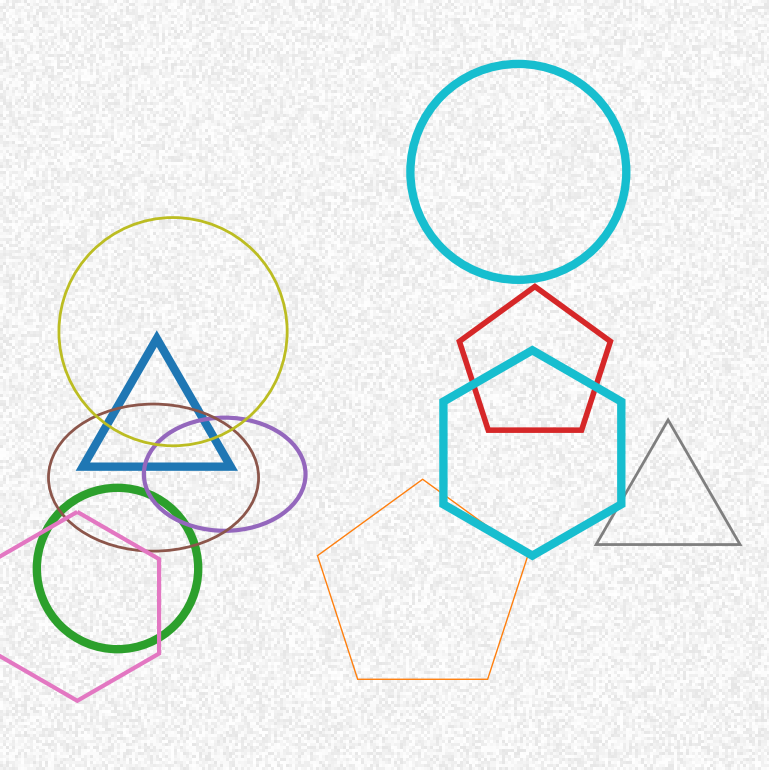[{"shape": "triangle", "thickness": 3, "radius": 0.55, "center": [0.204, 0.449]}, {"shape": "pentagon", "thickness": 0.5, "radius": 0.72, "center": [0.549, 0.234]}, {"shape": "circle", "thickness": 3, "radius": 0.52, "center": [0.153, 0.262]}, {"shape": "pentagon", "thickness": 2, "radius": 0.52, "center": [0.695, 0.525]}, {"shape": "oval", "thickness": 1.5, "radius": 0.52, "center": [0.292, 0.384]}, {"shape": "oval", "thickness": 1, "radius": 0.68, "center": [0.199, 0.38]}, {"shape": "hexagon", "thickness": 1.5, "radius": 0.61, "center": [0.1, 0.213]}, {"shape": "triangle", "thickness": 1, "radius": 0.54, "center": [0.868, 0.347]}, {"shape": "circle", "thickness": 1, "radius": 0.74, "center": [0.225, 0.569]}, {"shape": "circle", "thickness": 3, "radius": 0.7, "center": [0.673, 0.777]}, {"shape": "hexagon", "thickness": 3, "radius": 0.67, "center": [0.691, 0.412]}]